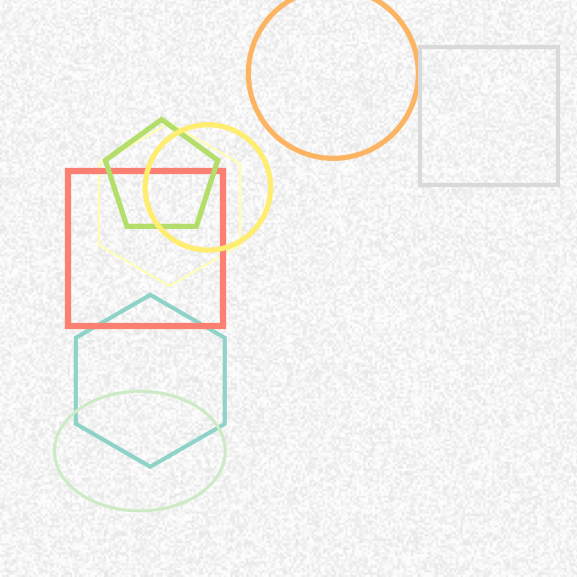[{"shape": "hexagon", "thickness": 2, "radius": 0.74, "center": [0.26, 0.34]}, {"shape": "hexagon", "thickness": 1, "radius": 0.71, "center": [0.294, 0.645]}, {"shape": "square", "thickness": 3, "radius": 0.67, "center": [0.252, 0.569]}, {"shape": "circle", "thickness": 2.5, "radius": 0.74, "center": [0.577, 0.872]}, {"shape": "pentagon", "thickness": 2.5, "radius": 0.51, "center": [0.28, 0.69]}, {"shape": "square", "thickness": 2, "radius": 0.6, "center": [0.846, 0.799]}, {"shape": "oval", "thickness": 1.5, "radius": 0.74, "center": [0.242, 0.218]}, {"shape": "circle", "thickness": 2.5, "radius": 0.54, "center": [0.36, 0.675]}]